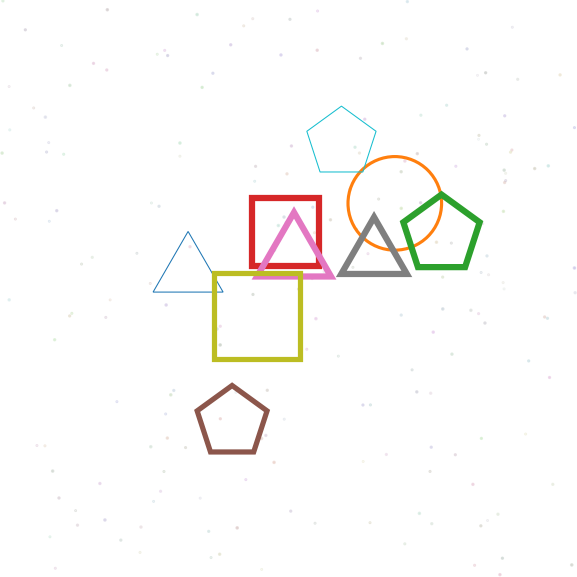[{"shape": "triangle", "thickness": 0.5, "radius": 0.35, "center": [0.326, 0.528]}, {"shape": "circle", "thickness": 1.5, "radius": 0.41, "center": [0.684, 0.647]}, {"shape": "pentagon", "thickness": 3, "radius": 0.35, "center": [0.765, 0.593]}, {"shape": "square", "thickness": 3, "radius": 0.29, "center": [0.495, 0.598]}, {"shape": "pentagon", "thickness": 2.5, "radius": 0.32, "center": [0.402, 0.268]}, {"shape": "triangle", "thickness": 3, "radius": 0.37, "center": [0.509, 0.557]}, {"shape": "triangle", "thickness": 3, "radius": 0.33, "center": [0.648, 0.558]}, {"shape": "square", "thickness": 2.5, "radius": 0.37, "center": [0.445, 0.452]}, {"shape": "pentagon", "thickness": 0.5, "radius": 0.32, "center": [0.591, 0.752]}]